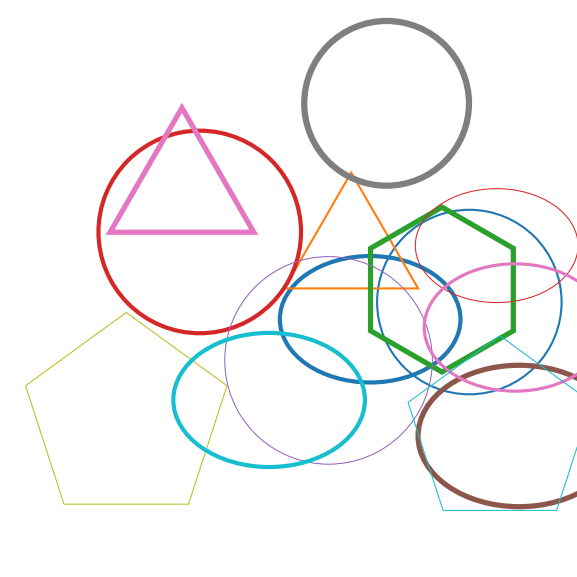[{"shape": "circle", "thickness": 1, "radius": 0.8, "center": [0.813, 0.476]}, {"shape": "oval", "thickness": 2, "radius": 0.78, "center": [0.641, 0.446]}, {"shape": "triangle", "thickness": 1, "radius": 0.67, "center": [0.608, 0.567]}, {"shape": "hexagon", "thickness": 2.5, "radius": 0.71, "center": [0.765, 0.498]}, {"shape": "circle", "thickness": 2, "radius": 0.88, "center": [0.346, 0.597]}, {"shape": "oval", "thickness": 0.5, "radius": 0.7, "center": [0.86, 0.574]}, {"shape": "circle", "thickness": 0.5, "radius": 0.9, "center": [0.569, 0.375]}, {"shape": "oval", "thickness": 2.5, "radius": 0.87, "center": [0.899, 0.244]}, {"shape": "triangle", "thickness": 2.5, "radius": 0.72, "center": [0.315, 0.669]}, {"shape": "oval", "thickness": 1.5, "radius": 0.79, "center": [0.892, 0.432]}, {"shape": "circle", "thickness": 3, "radius": 0.71, "center": [0.669, 0.82]}, {"shape": "pentagon", "thickness": 0.5, "radius": 0.92, "center": [0.219, 0.275]}, {"shape": "pentagon", "thickness": 0.5, "radius": 0.84, "center": [0.866, 0.251]}, {"shape": "oval", "thickness": 2, "radius": 0.83, "center": [0.466, 0.307]}]